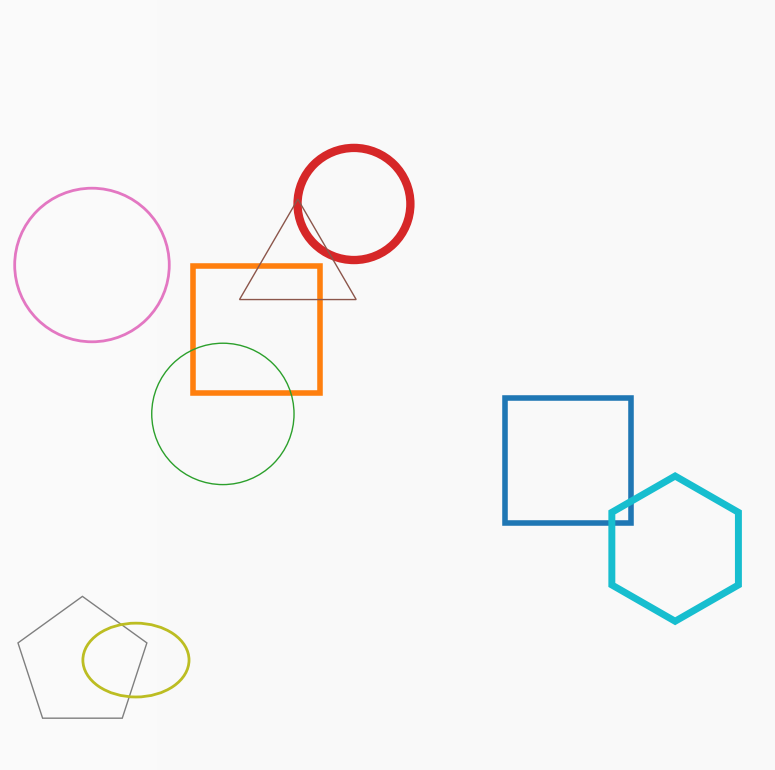[{"shape": "square", "thickness": 2, "radius": 0.41, "center": [0.733, 0.401]}, {"shape": "square", "thickness": 2, "radius": 0.41, "center": [0.331, 0.572]}, {"shape": "circle", "thickness": 0.5, "radius": 0.46, "center": [0.288, 0.462]}, {"shape": "circle", "thickness": 3, "radius": 0.36, "center": [0.457, 0.735]}, {"shape": "triangle", "thickness": 0.5, "radius": 0.43, "center": [0.384, 0.654]}, {"shape": "circle", "thickness": 1, "radius": 0.5, "center": [0.119, 0.656]}, {"shape": "pentagon", "thickness": 0.5, "radius": 0.44, "center": [0.106, 0.138]}, {"shape": "oval", "thickness": 1, "radius": 0.34, "center": [0.175, 0.143]}, {"shape": "hexagon", "thickness": 2.5, "radius": 0.47, "center": [0.871, 0.287]}]